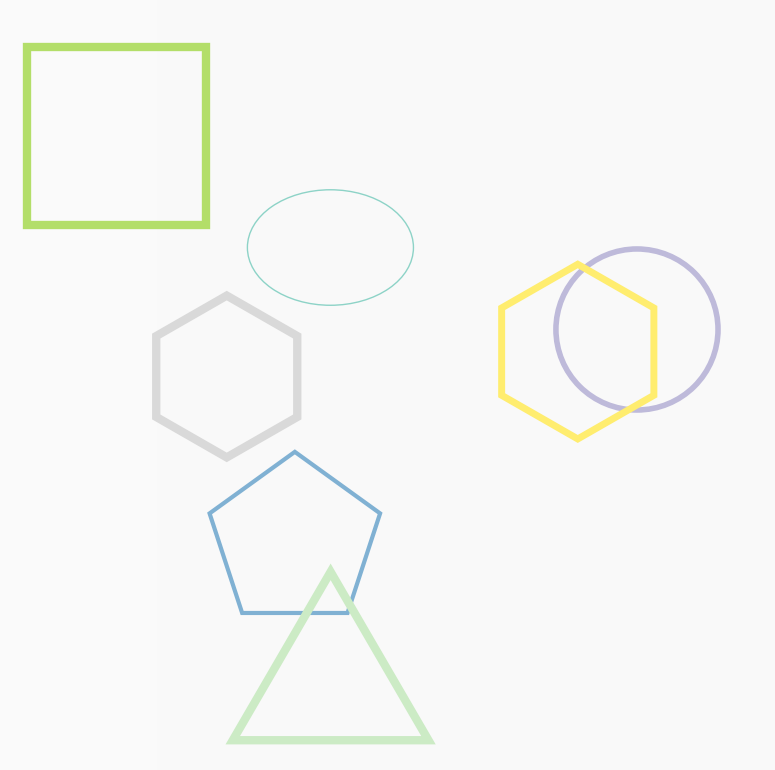[{"shape": "oval", "thickness": 0.5, "radius": 0.54, "center": [0.426, 0.679]}, {"shape": "circle", "thickness": 2, "radius": 0.52, "center": [0.822, 0.572]}, {"shape": "pentagon", "thickness": 1.5, "radius": 0.58, "center": [0.38, 0.298]}, {"shape": "square", "thickness": 3, "radius": 0.58, "center": [0.15, 0.823]}, {"shape": "hexagon", "thickness": 3, "radius": 0.53, "center": [0.293, 0.511]}, {"shape": "triangle", "thickness": 3, "radius": 0.73, "center": [0.427, 0.112]}, {"shape": "hexagon", "thickness": 2.5, "radius": 0.57, "center": [0.745, 0.543]}]